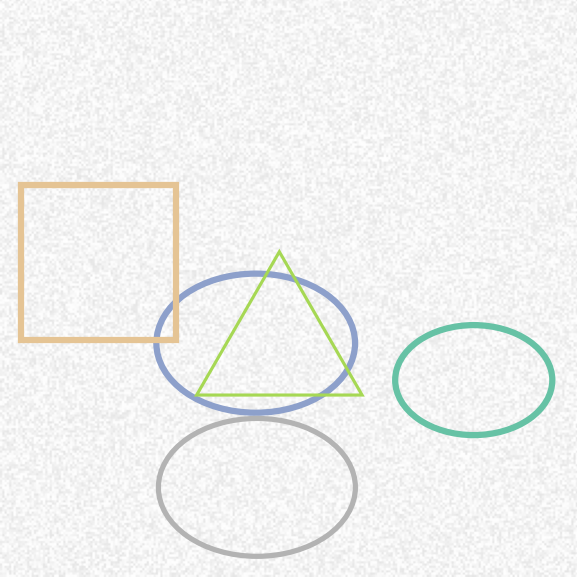[{"shape": "oval", "thickness": 3, "radius": 0.68, "center": [0.82, 0.341]}, {"shape": "oval", "thickness": 3, "radius": 0.86, "center": [0.443, 0.405]}, {"shape": "triangle", "thickness": 1.5, "radius": 0.83, "center": [0.484, 0.398]}, {"shape": "square", "thickness": 3, "radius": 0.67, "center": [0.17, 0.545]}, {"shape": "oval", "thickness": 2.5, "radius": 0.85, "center": [0.445, 0.155]}]